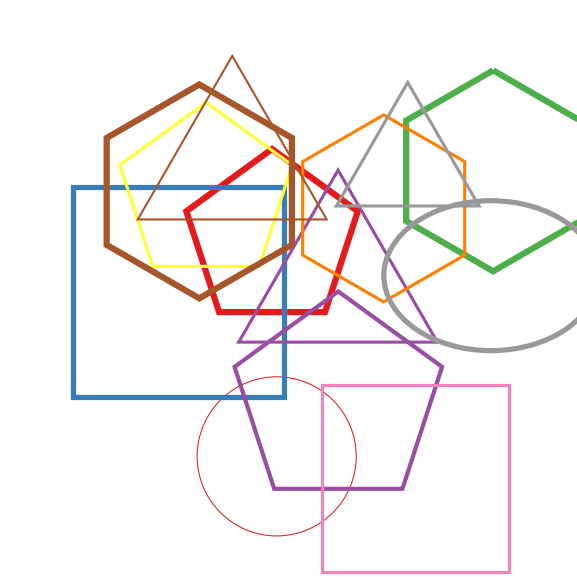[{"shape": "pentagon", "thickness": 3, "radius": 0.78, "center": [0.471, 0.585]}, {"shape": "circle", "thickness": 0.5, "radius": 0.69, "center": [0.479, 0.209]}, {"shape": "square", "thickness": 2.5, "radius": 0.91, "center": [0.309, 0.494]}, {"shape": "hexagon", "thickness": 3, "radius": 0.87, "center": [0.854, 0.703]}, {"shape": "pentagon", "thickness": 2, "radius": 0.94, "center": [0.586, 0.306]}, {"shape": "triangle", "thickness": 1.5, "radius": 0.99, "center": [0.585, 0.506]}, {"shape": "hexagon", "thickness": 1.5, "radius": 0.81, "center": [0.664, 0.638]}, {"shape": "pentagon", "thickness": 1.5, "radius": 0.78, "center": [0.357, 0.665]}, {"shape": "triangle", "thickness": 1, "radius": 0.94, "center": [0.402, 0.714]}, {"shape": "hexagon", "thickness": 3, "radius": 0.93, "center": [0.345, 0.668]}, {"shape": "square", "thickness": 1.5, "radius": 0.81, "center": [0.719, 0.171]}, {"shape": "oval", "thickness": 2.5, "radius": 0.93, "center": [0.85, 0.522]}, {"shape": "triangle", "thickness": 1.5, "radius": 0.71, "center": [0.706, 0.714]}]